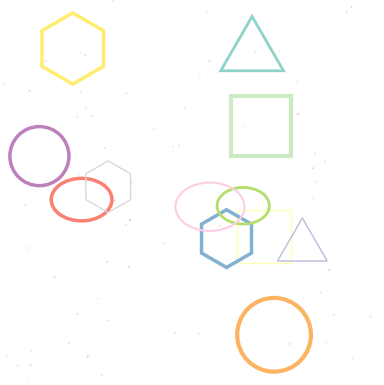[{"shape": "triangle", "thickness": 2, "radius": 0.47, "center": [0.655, 0.863]}, {"shape": "square", "thickness": 1, "radius": 0.34, "center": [0.686, 0.385]}, {"shape": "triangle", "thickness": 1, "radius": 0.37, "center": [0.785, 0.359]}, {"shape": "oval", "thickness": 2.5, "radius": 0.39, "center": [0.212, 0.481]}, {"shape": "hexagon", "thickness": 2.5, "radius": 0.37, "center": [0.588, 0.38]}, {"shape": "circle", "thickness": 3, "radius": 0.48, "center": [0.712, 0.13]}, {"shape": "oval", "thickness": 2, "radius": 0.34, "center": [0.632, 0.466]}, {"shape": "oval", "thickness": 1.5, "radius": 0.45, "center": [0.545, 0.463]}, {"shape": "hexagon", "thickness": 1, "radius": 0.34, "center": [0.281, 0.515]}, {"shape": "circle", "thickness": 2.5, "radius": 0.38, "center": [0.102, 0.595]}, {"shape": "square", "thickness": 3, "radius": 0.39, "center": [0.678, 0.673]}, {"shape": "hexagon", "thickness": 2.5, "radius": 0.46, "center": [0.189, 0.874]}]